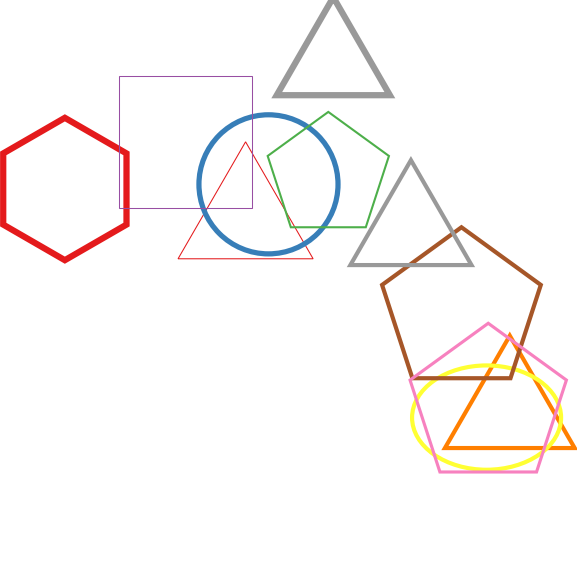[{"shape": "hexagon", "thickness": 3, "radius": 0.62, "center": [0.112, 0.672]}, {"shape": "triangle", "thickness": 0.5, "radius": 0.68, "center": [0.425, 0.619]}, {"shape": "circle", "thickness": 2.5, "radius": 0.6, "center": [0.465, 0.68]}, {"shape": "pentagon", "thickness": 1, "radius": 0.55, "center": [0.568, 0.695]}, {"shape": "square", "thickness": 0.5, "radius": 0.57, "center": [0.321, 0.753]}, {"shape": "triangle", "thickness": 2, "radius": 0.65, "center": [0.883, 0.288]}, {"shape": "oval", "thickness": 2, "radius": 0.65, "center": [0.843, 0.276]}, {"shape": "pentagon", "thickness": 2, "radius": 0.72, "center": [0.799, 0.461]}, {"shape": "pentagon", "thickness": 1.5, "radius": 0.71, "center": [0.845, 0.297]}, {"shape": "triangle", "thickness": 2, "radius": 0.61, "center": [0.712, 0.601]}, {"shape": "triangle", "thickness": 3, "radius": 0.57, "center": [0.577, 0.891]}]